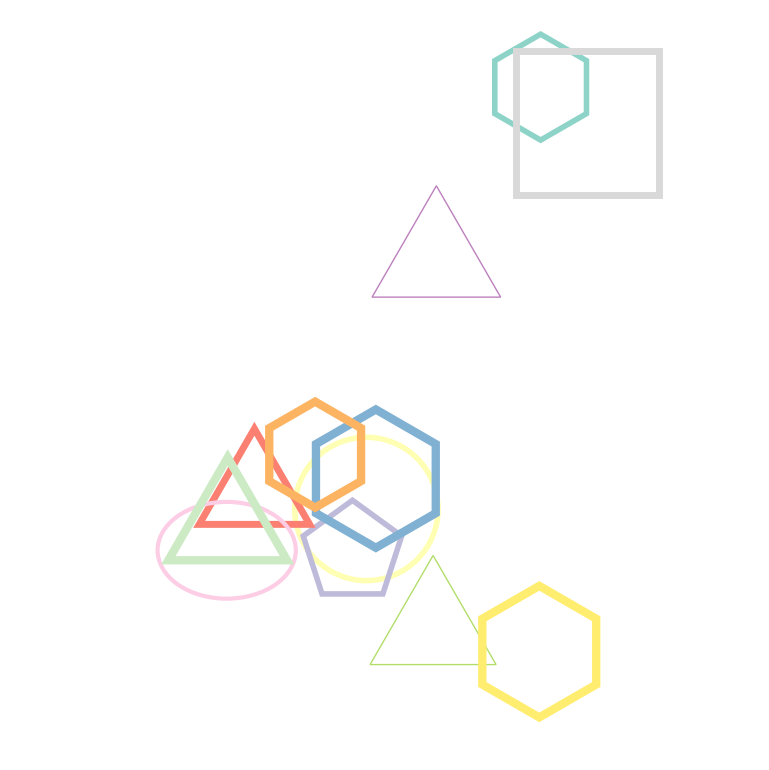[{"shape": "hexagon", "thickness": 2, "radius": 0.34, "center": [0.702, 0.887]}, {"shape": "circle", "thickness": 2, "radius": 0.47, "center": [0.476, 0.339]}, {"shape": "pentagon", "thickness": 2, "radius": 0.34, "center": [0.458, 0.283]}, {"shape": "triangle", "thickness": 2.5, "radius": 0.41, "center": [0.33, 0.36]}, {"shape": "hexagon", "thickness": 3, "radius": 0.45, "center": [0.488, 0.378]}, {"shape": "hexagon", "thickness": 3, "radius": 0.34, "center": [0.409, 0.41]}, {"shape": "triangle", "thickness": 0.5, "radius": 0.47, "center": [0.562, 0.184]}, {"shape": "oval", "thickness": 1.5, "radius": 0.45, "center": [0.294, 0.285]}, {"shape": "square", "thickness": 2.5, "radius": 0.47, "center": [0.763, 0.84]}, {"shape": "triangle", "thickness": 0.5, "radius": 0.48, "center": [0.567, 0.662]}, {"shape": "triangle", "thickness": 3, "radius": 0.44, "center": [0.296, 0.317]}, {"shape": "hexagon", "thickness": 3, "radius": 0.43, "center": [0.7, 0.154]}]